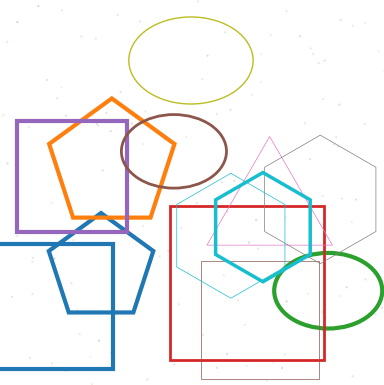[{"shape": "square", "thickness": 3, "radius": 0.81, "center": [0.131, 0.204]}, {"shape": "pentagon", "thickness": 3, "radius": 0.71, "center": [0.262, 0.304]}, {"shape": "pentagon", "thickness": 3, "radius": 0.86, "center": [0.29, 0.573]}, {"shape": "oval", "thickness": 3, "radius": 0.7, "center": [0.853, 0.245]}, {"shape": "square", "thickness": 2, "radius": 1.0, "center": [0.641, 0.266]}, {"shape": "square", "thickness": 3, "radius": 0.72, "center": [0.186, 0.541]}, {"shape": "oval", "thickness": 2, "radius": 0.68, "center": [0.452, 0.607]}, {"shape": "square", "thickness": 0.5, "radius": 0.76, "center": [0.675, 0.169]}, {"shape": "triangle", "thickness": 0.5, "radius": 0.94, "center": [0.7, 0.457]}, {"shape": "hexagon", "thickness": 0.5, "radius": 0.83, "center": [0.832, 0.482]}, {"shape": "oval", "thickness": 1, "radius": 0.81, "center": [0.496, 0.843]}, {"shape": "hexagon", "thickness": 2.5, "radius": 0.71, "center": [0.683, 0.41]}, {"shape": "hexagon", "thickness": 0.5, "radius": 0.81, "center": [0.6, 0.388]}]